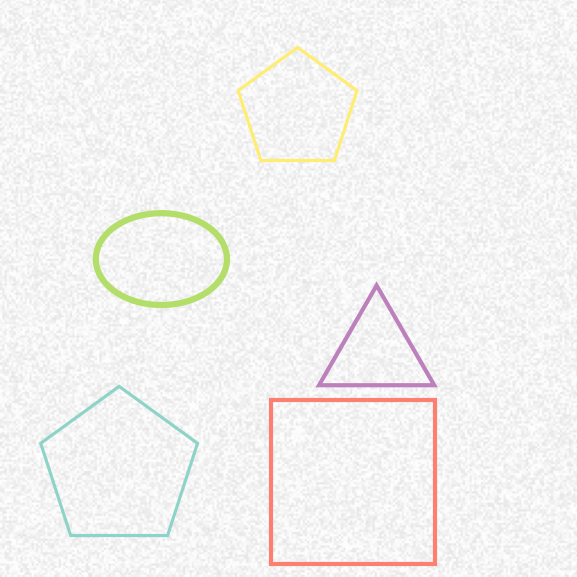[{"shape": "pentagon", "thickness": 1.5, "radius": 0.71, "center": [0.206, 0.187]}, {"shape": "square", "thickness": 2, "radius": 0.71, "center": [0.611, 0.165]}, {"shape": "oval", "thickness": 3, "radius": 0.57, "center": [0.279, 0.55]}, {"shape": "triangle", "thickness": 2, "radius": 0.58, "center": [0.652, 0.39]}, {"shape": "pentagon", "thickness": 1.5, "radius": 0.54, "center": [0.515, 0.809]}]